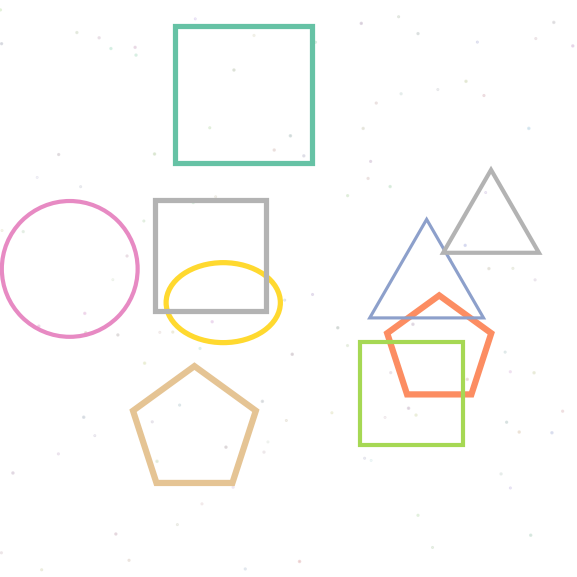[{"shape": "square", "thickness": 2.5, "radius": 0.59, "center": [0.421, 0.835]}, {"shape": "pentagon", "thickness": 3, "radius": 0.47, "center": [0.761, 0.393]}, {"shape": "triangle", "thickness": 1.5, "radius": 0.57, "center": [0.739, 0.506]}, {"shape": "circle", "thickness": 2, "radius": 0.59, "center": [0.121, 0.533]}, {"shape": "square", "thickness": 2, "radius": 0.45, "center": [0.713, 0.317]}, {"shape": "oval", "thickness": 2.5, "radius": 0.49, "center": [0.387, 0.475]}, {"shape": "pentagon", "thickness": 3, "radius": 0.56, "center": [0.337, 0.253]}, {"shape": "triangle", "thickness": 2, "radius": 0.48, "center": [0.85, 0.609]}, {"shape": "square", "thickness": 2.5, "radius": 0.48, "center": [0.364, 0.557]}]